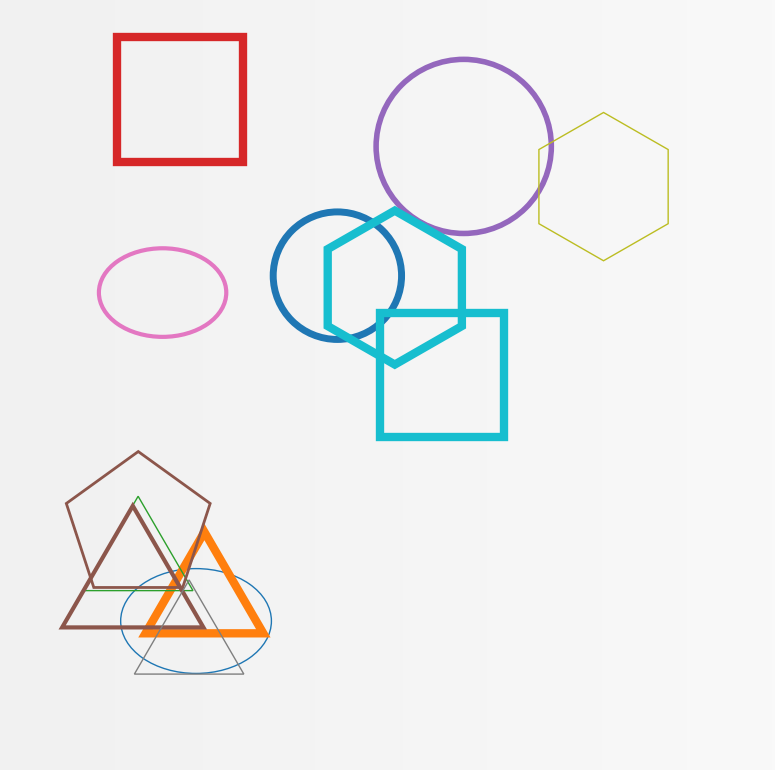[{"shape": "circle", "thickness": 2.5, "radius": 0.41, "center": [0.435, 0.642]}, {"shape": "oval", "thickness": 0.5, "radius": 0.49, "center": [0.253, 0.193]}, {"shape": "triangle", "thickness": 3, "radius": 0.44, "center": [0.264, 0.221]}, {"shape": "triangle", "thickness": 0.5, "radius": 0.41, "center": [0.178, 0.274]}, {"shape": "square", "thickness": 3, "radius": 0.41, "center": [0.232, 0.871]}, {"shape": "circle", "thickness": 2, "radius": 0.57, "center": [0.598, 0.81]}, {"shape": "pentagon", "thickness": 1, "radius": 0.49, "center": [0.178, 0.316]}, {"shape": "triangle", "thickness": 1.5, "radius": 0.53, "center": [0.171, 0.238]}, {"shape": "oval", "thickness": 1.5, "radius": 0.41, "center": [0.21, 0.62]}, {"shape": "triangle", "thickness": 0.5, "radius": 0.41, "center": [0.244, 0.165]}, {"shape": "hexagon", "thickness": 0.5, "radius": 0.48, "center": [0.779, 0.758]}, {"shape": "hexagon", "thickness": 3, "radius": 0.5, "center": [0.509, 0.627]}, {"shape": "square", "thickness": 3, "radius": 0.4, "center": [0.57, 0.513]}]